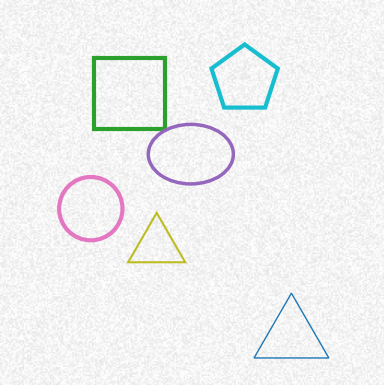[{"shape": "triangle", "thickness": 1, "radius": 0.56, "center": [0.757, 0.126]}, {"shape": "square", "thickness": 3, "radius": 0.46, "center": [0.336, 0.757]}, {"shape": "oval", "thickness": 2.5, "radius": 0.55, "center": [0.496, 0.6]}, {"shape": "circle", "thickness": 3, "radius": 0.41, "center": [0.236, 0.458]}, {"shape": "triangle", "thickness": 1.5, "radius": 0.43, "center": [0.407, 0.362]}, {"shape": "pentagon", "thickness": 3, "radius": 0.45, "center": [0.635, 0.794]}]